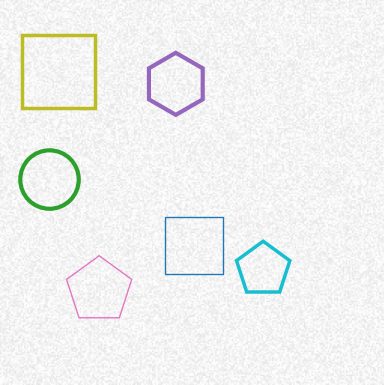[{"shape": "square", "thickness": 1, "radius": 0.38, "center": [0.505, 0.362]}, {"shape": "circle", "thickness": 3, "radius": 0.38, "center": [0.129, 0.534]}, {"shape": "hexagon", "thickness": 3, "radius": 0.4, "center": [0.457, 0.782]}, {"shape": "pentagon", "thickness": 1, "radius": 0.45, "center": [0.258, 0.247]}, {"shape": "square", "thickness": 2.5, "radius": 0.47, "center": [0.152, 0.813]}, {"shape": "pentagon", "thickness": 2.5, "radius": 0.36, "center": [0.684, 0.3]}]